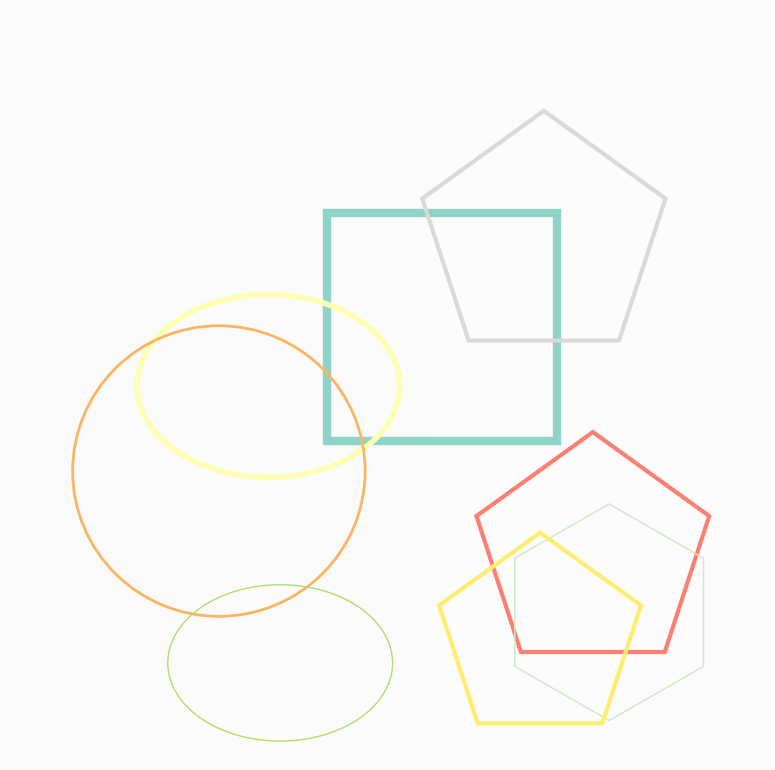[{"shape": "square", "thickness": 3, "radius": 0.74, "center": [0.57, 0.575]}, {"shape": "oval", "thickness": 2, "radius": 0.85, "center": [0.346, 0.499]}, {"shape": "pentagon", "thickness": 1.5, "radius": 0.79, "center": [0.765, 0.281]}, {"shape": "circle", "thickness": 1, "radius": 0.94, "center": [0.282, 0.388]}, {"shape": "oval", "thickness": 0.5, "radius": 0.73, "center": [0.362, 0.139]}, {"shape": "pentagon", "thickness": 1.5, "radius": 0.82, "center": [0.702, 0.691]}, {"shape": "hexagon", "thickness": 0.5, "radius": 0.7, "center": [0.786, 0.205]}, {"shape": "pentagon", "thickness": 1.5, "radius": 0.68, "center": [0.697, 0.171]}]